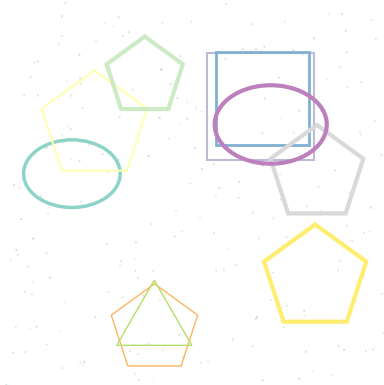[{"shape": "oval", "thickness": 2.5, "radius": 0.63, "center": [0.187, 0.549]}, {"shape": "pentagon", "thickness": 1.5, "radius": 0.72, "center": [0.245, 0.673]}, {"shape": "square", "thickness": 1.5, "radius": 0.7, "center": [0.677, 0.723]}, {"shape": "square", "thickness": 2, "radius": 0.61, "center": [0.681, 0.744]}, {"shape": "pentagon", "thickness": 1, "radius": 0.59, "center": [0.401, 0.145]}, {"shape": "triangle", "thickness": 1, "radius": 0.56, "center": [0.401, 0.159]}, {"shape": "pentagon", "thickness": 3, "radius": 0.63, "center": [0.823, 0.548]}, {"shape": "oval", "thickness": 3, "radius": 0.73, "center": [0.703, 0.677]}, {"shape": "pentagon", "thickness": 3, "radius": 0.52, "center": [0.376, 0.801]}, {"shape": "pentagon", "thickness": 3, "radius": 0.7, "center": [0.819, 0.277]}]